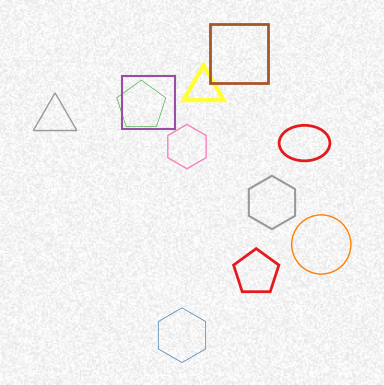[{"shape": "oval", "thickness": 2, "radius": 0.33, "center": [0.791, 0.628]}, {"shape": "pentagon", "thickness": 2, "radius": 0.31, "center": [0.666, 0.292]}, {"shape": "hexagon", "thickness": 0.5, "radius": 0.36, "center": [0.473, 0.129]}, {"shape": "pentagon", "thickness": 0.5, "radius": 0.33, "center": [0.367, 0.725]}, {"shape": "square", "thickness": 1.5, "radius": 0.34, "center": [0.385, 0.733]}, {"shape": "circle", "thickness": 1, "radius": 0.38, "center": [0.835, 0.365]}, {"shape": "triangle", "thickness": 3, "radius": 0.3, "center": [0.529, 0.77]}, {"shape": "square", "thickness": 2, "radius": 0.38, "center": [0.62, 0.861]}, {"shape": "hexagon", "thickness": 1, "radius": 0.29, "center": [0.486, 0.619]}, {"shape": "hexagon", "thickness": 1.5, "radius": 0.35, "center": [0.706, 0.474]}, {"shape": "triangle", "thickness": 1, "radius": 0.33, "center": [0.143, 0.694]}]